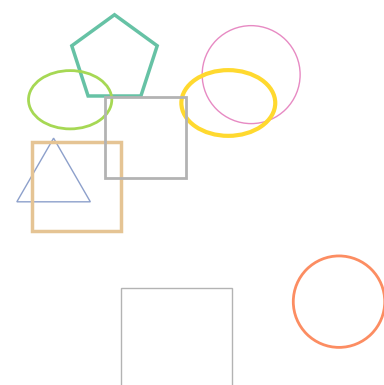[{"shape": "pentagon", "thickness": 2.5, "radius": 0.58, "center": [0.297, 0.845]}, {"shape": "circle", "thickness": 2, "radius": 0.59, "center": [0.881, 0.216]}, {"shape": "triangle", "thickness": 1, "radius": 0.55, "center": [0.139, 0.531]}, {"shape": "circle", "thickness": 1, "radius": 0.64, "center": [0.652, 0.806]}, {"shape": "oval", "thickness": 2, "radius": 0.54, "center": [0.182, 0.741]}, {"shape": "oval", "thickness": 3, "radius": 0.61, "center": [0.593, 0.732]}, {"shape": "square", "thickness": 2.5, "radius": 0.58, "center": [0.199, 0.515]}, {"shape": "square", "thickness": 2, "radius": 0.53, "center": [0.379, 0.643]}, {"shape": "square", "thickness": 1, "radius": 0.72, "center": [0.458, 0.107]}]